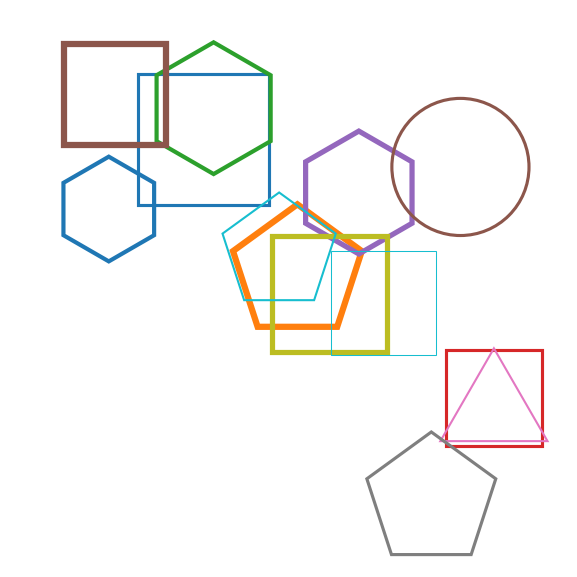[{"shape": "square", "thickness": 1.5, "radius": 0.57, "center": [0.353, 0.757]}, {"shape": "hexagon", "thickness": 2, "radius": 0.45, "center": [0.188, 0.637]}, {"shape": "pentagon", "thickness": 3, "radius": 0.59, "center": [0.515, 0.528]}, {"shape": "hexagon", "thickness": 2, "radius": 0.57, "center": [0.37, 0.812]}, {"shape": "square", "thickness": 1.5, "radius": 0.42, "center": [0.856, 0.309]}, {"shape": "hexagon", "thickness": 2.5, "radius": 0.53, "center": [0.621, 0.666]}, {"shape": "circle", "thickness": 1.5, "radius": 0.59, "center": [0.797, 0.71]}, {"shape": "square", "thickness": 3, "radius": 0.44, "center": [0.199, 0.835]}, {"shape": "triangle", "thickness": 1, "radius": 0.54, "center": [0.855, 0.289]}, {"shape": "pentagon", "thickness": 1.5, "radius": 0.59, "center": [0.747, 0.134]}, {"shape": "square", "thickness": 2.5, "radius": 0.5, "center": [0.571, 0.49]}, {"shape": "square", "thickness": 0.5, "radius": 0.45, "center": [0.664, 0.475]}, {"shape": "pentagon", "thickness": 1, "radius": 0.52, "center": [0.483, 0.563]}]